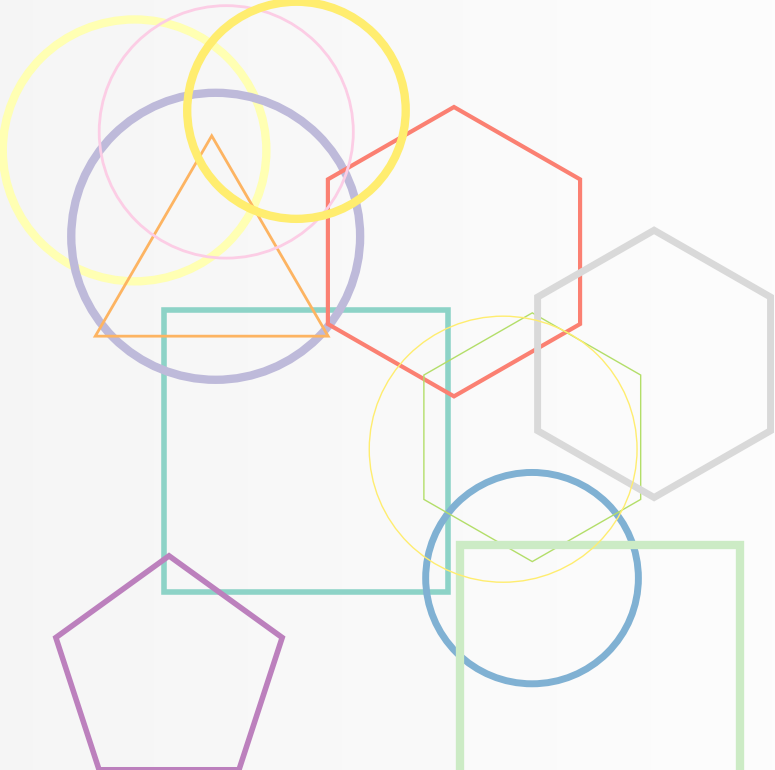[{"shape": "square", "thickness": 2, "radius": 0.92, "center": [0.395, 0.414]}, {"shape": "circle", "thickness": 3, "radius": 0.85, "center": [0.174, 0.805]}, {"shape": "circle", "thickness": 3, "radius": 0.93, "center": [0.278, 0.693]}, {"shape": "hexagon", "thickness": 1.5, "radius": 0.94, "center": [0.586, 0.673]}, {"shape": "circle", "thickness": 2.5, "radius": 0.69, "center": [0.686, 0.249]}, {"shape": "triangle", "thickness": 1, "radius": 0.87, "center": [0.273, 0.65]}, {"shape": "hexagon", "thickness": 0.5, "radius": 0.81, "center": [0.687, 0.432]}, {"shape": "circle", "thickness": 1, "radius": 0.82, "center": [0.292, 0.829]}, {"shape": "hexagon", "thickness": 2.5, "radius": 0.87, "center": [0.844, 0.527]}, {"shape": "pentagon", "thickness": 2, "radius": 0.77, "center": [0.218, 0.125]}, {"shape": "square", "thickness": 3, "radius": 0.9, "center": [0.774, 0.111]}, {"shape": "circle", "thickness": 3, "radius": 0.7, "center": [0.383, 0.857]}, {"shape": "circle", "thickness": 0.5, "radius": 0.86, "center": [0.649, 0.417]}]